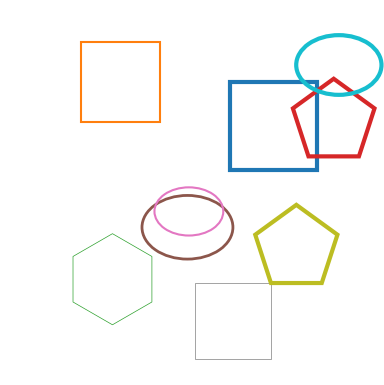[{"shape": "square", "thickness": 3, "radius": 0.57, "center": [0.711, 0.673]}, {"shape": "square", "thickness": 1.5, "radius": 0.52, "center": [0.313, 0.788]}, {"shape": "hexagon", "thickness": 0.5, "radius": 0.59, "center": [0.292, 0.275]}, {"shape": "pentagon", "thickness": 3, "radius": 0.56, "center": [0.867, 0.684]}, {"shape": "oval", "thickness": 2, "radius": 0.59, "center": [0.487, 0.41]}, {"shape": "oval", "thickness": 1.5, "radius": 0.45, "center": [0.491, 0.451]}, {"shape": "square", "thickness": 0.5, "radius": 0.5, "center": [0.605, 0.166]}, {"shape": "pentagon", "thickness": 3, "radius": 0.56, "center": [0.77, 0.356]}, {"shape": "oval", "thickness": 3, "radius": 0.55, "center": [0.88, 0.831]}]